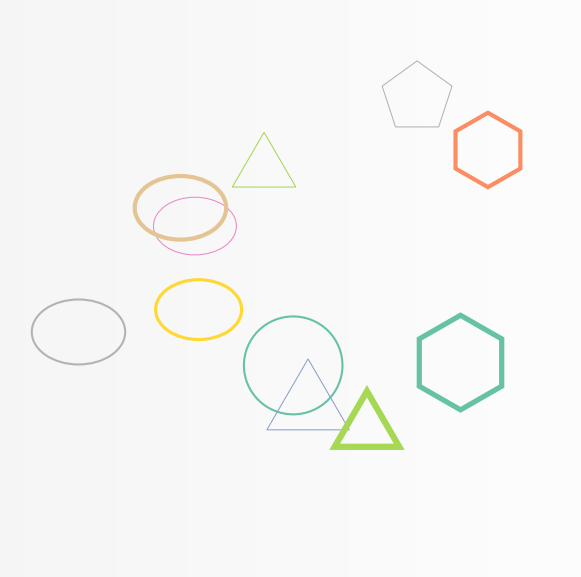[{"shape": "hexagon", "thickness": 2.5, "radius": 0.41, "center": [0.792, 0.371]}, {"shape": "circle", "thickness": 1, "radius": 0.42, "center": [0.504, 0.366]}, {"shape": "hexagon", "thickness": 2, "radius": 0.32, "center": [0.839, 0.74]}, {"shape": "triangle", "thickness": 0.5, "radius": 0.41, "center": [0.53, 0.296]}, {"shape": "oval", "thickness": 0.5, "radius": 0.36, "center": [0.335, 0.608]}, {"shape": "triangle", "thickness": 0.5, "radius": 0.32, "center": [0.454, 0.707]}, {"shape": "triangle", "thickness": 3, "radius": 0.32, "center": [0.631, 0.258]}, {"shape": "oval", "thickness": 1.5, "radius": 0.37, "center": [0.342, 0.463]}, {"shape": "oval", "thickness": 2, "radius": 0.39, "center": [0.31, 0.639]}, {"shape": "oval", "thickness": 1, "radius": 0.4, "center": [0.135, 0.424]}, {"shape": "pentagon", "thickness": 0.5, "radius": 0.32, "center": [0.718, 0.83]}]